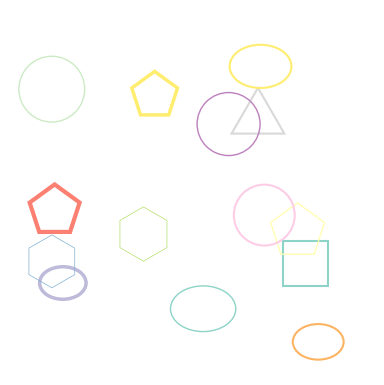[{"shape": "square", "thickness": 1.5, "radius": 0.29, "center": [0.793, 0.316]}, {"shape": "oval", "thickness": 1, "radius": 0.42, "center": [0.528, 0.198]}, {"shape": "pentagon", "thickness": 1, "radius": 0.37, "center": [0.773, 0.399]}, {"shape": "oval", "thickness": 2.5, "radius": 0.3, "center": [0.163, 0.265]}, {"shape": "pentagon", "thickness": 3, "radius": 0.34, "center": [0.142, 0.453]}, {"shape": "hexagon", "thickness": 0.5, "radius": 0.34, "center": [0.135, 0.321]}, {"shape": "oval", "thickness": 1.5, "radius": 0.33, "center": [0.827, 0.112]}, {"shape": "hexagon", "thickness": 0.5, "radius": 0.35, "center": [0.373, 0.392]}, {"shape": "circle", "thickness": 1.5, "radius": 0.4, "center": [0.686, 0.441]}, {"shape": "triangle", "thickness": 1.5, "radius": 0.4, "center": [0.67, 0.693]}, {"shape": "circle", "thickness": 1, "radius": 0.41, "center": [0.594, 0.678]}, {"shape": "circle", "thickness": 1, "radius": 0.43, "center": [0.135, 0.768]}, {"shape": "pentagon", "thickness": 2.5, "radius": 0.31, "center": [0.402, 0.752]}, {"shape": "oval", "thickness": 1.5, "radius": 0.4, "center": [0.677, 0.828]}]